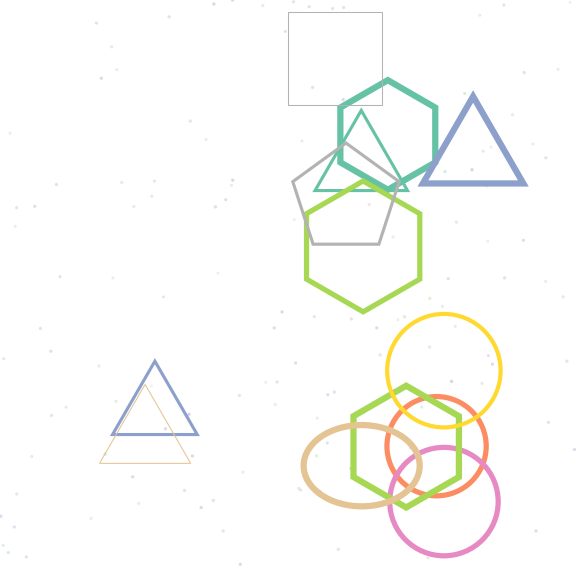[{"shape": "hexagon", "thickness": 3, "radius": 0.47, "center": [0.672, 0.765]}, {"shape": "triangle", "thickness": 1.5, "radius": 0.46, "center": [0.626, 0.715]}, {"shape": "circle", "thickness": 2.5, "radius": 0.43, "center": [0.756, 0.226]}, {"shape": "triangle", "thickness": 1.5, "radius": 0.42, "center": [0.268, 0.289]}, {"shape": "triangle", "thickness": 3, "radius": 0.5, "center": [0.819, 0.732]}, {"shape": "circle", "thickness": 2.5, "radius": 0.47, "center": [0.769, 0.131]}, {"shape": "hexagon", "thickness": 3, "radius": 0.53, "center": [0.703, 0.226]}, {"shape": "hexagon", "thickness": 2.5, "radius": 0.57, "center": [0.629, 0.572]}, {"shape": "circle", "thickness": 2, "radius": 0.49, "center": [0.769, 0.357]}, {"shape": "oval", "thickness": 3, "radius": 0.5, "center": [0.626, 0.193]}, {"shape": "triangle", "thickness": 0.5, "radius": 0.46, "center": [0.251, 0.242]}, {"shape": "square", "thickness": 0.5, "radius": 0.41, "center": [0.58, 0.898]}, {"shape": "pentagon", "thickness": 1.5, "radius": 0.48, "center": [0.599, 0.655]}]